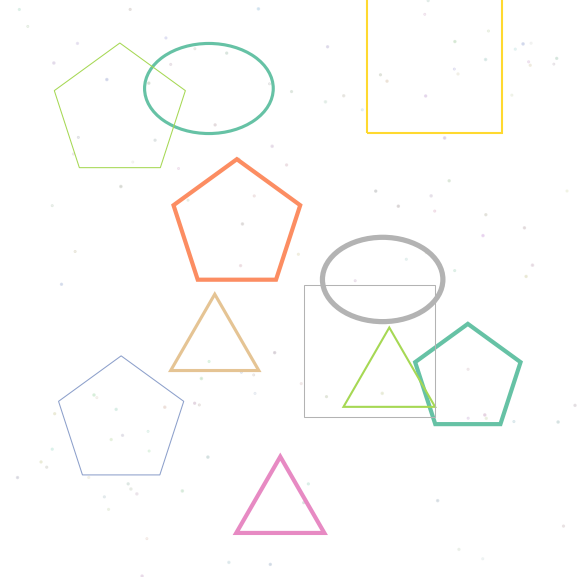[{"shape": "pentagon", "thickness": 2, "radius": 0.48, "center": [0.81, 0.342]}, {"shape": "oval", "thickness": 1.5, "radius": 0.56, "center": [0.362, 0.846]}, {"shape": "pentagon", "thickness": 2, "radius": 0.58, "center": [0.41, 0.608]}, {"shape": "pentagon", "thickness": 0.5, "radius": 0.57, "center": [0.21, 0.269]}, {"shape": "triangle", "thickness": 2, "radius": 0.44, "center": [0.485, 0.12]}, {"shape": "triangle", "thickness": 1, "radius": 0.46, "center": [0.674, 0.34]}, {"shape": "pentagon", "thickness": 0.5, "radius": 0.6, "center": [0.208, 0.805]}, {"shape": "square", "thickness": 1, "radius": 0.58, "center": [0.752, 0.886]}, {"shape": "triangle", "thickness": 1.5, "radius": 0.44, "center": [0.372, 0.402]}, {"shape": "oval", "thickness": 2.5, "radius": 0.52, "center": [0.663, 0.515]}, {"shape": "square", "thickness": 0.5, "radius": 0.57, "center": [0.64, 0.391]}]